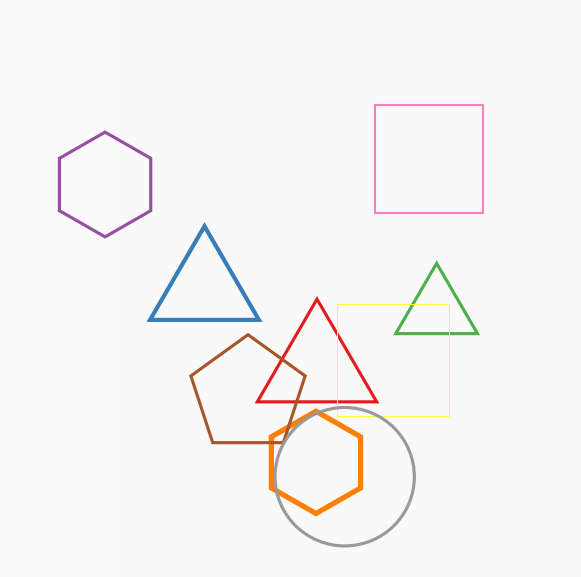[{"shape": "triangle", "thickness": 1.5, "radius": 0.59, "center": [0.545, 0.363]}, {"shape": "triangle", "thickness": 2, "radius": 0.54, "center": [0.352, 0.499]}, {"shape": "triangle", "thickness": 1.5, "radius": 0.41, "center": [0.751, 0.462]}, {"shape": "hexagon", "thickness": 1.5, "radius": 0.45, "center": [0.181, 0.68]}, {"shape": "hexagon", "thickness": 2.5, "radius": 0.44, "center": [0.544, 0.198]}, {"shape": "square", "thickness": 0.5, "radius": 0.48, "center": [0.677, 0.376]}, {"shape": "pentagon", "thickness": 1.5, "radius": 0.52, "center": [0.427, 0.316]}, {"shape": "square", "thickness": 1, "radius": 0.47, "center": [0.738, 0.724]}, {"shape": "circle", "thickness": 1.5, "radius": 0.6, "center": [0.593, 0.174]}]